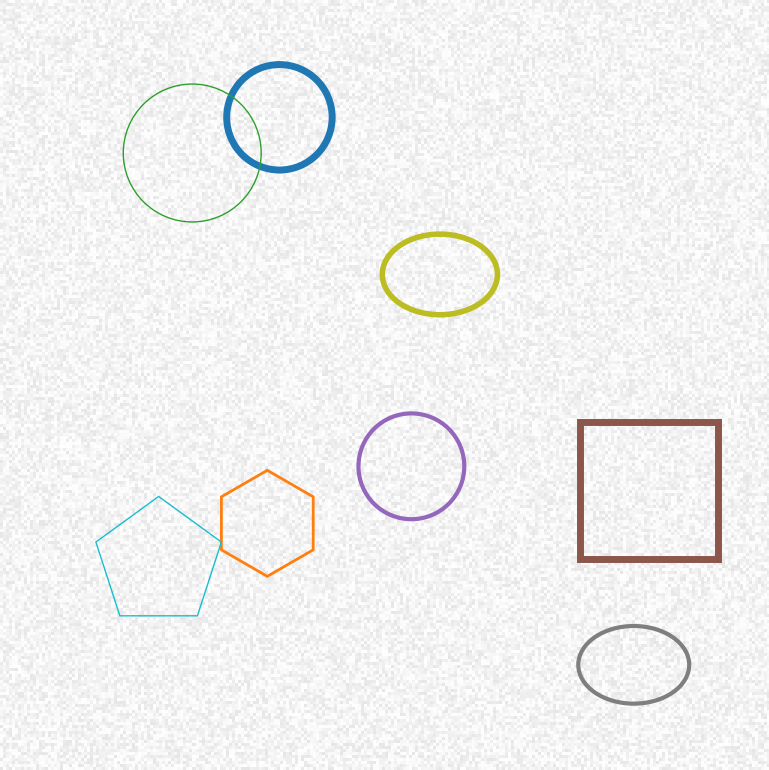[{"shape": "circle", "thickness": 2.5, "radius": 0.34, "center": [0.363, 0.848]}, {"shape": "hexagon", "thickness": 1, "radius": 0.34, "center": [0.347, 0.32]}, {"shape": "circle", "thickness": 0.5, "radius": 0.45, "center": [0.25, 0.801]}, {"shape": "circle", "thickness": 1.5, "radius": 0.34, "center": [0.534, 0.394]}, {"shape": "square", "thickness": 2.5, "radius": 0.45, "center": [0.843, 0.363]}, {"shape": "oval", "thickness": 1.5, "radius": 0.36, "center": [0.823, 0.137]}, {"shape": "oval", "thickness": 2, "radius": 0.37, "center": [0.571, 0.644]}, {"shape": "pentagon", "thickness": 0.5, "radius": 0.43, "center": [0.206, 0.27]}]